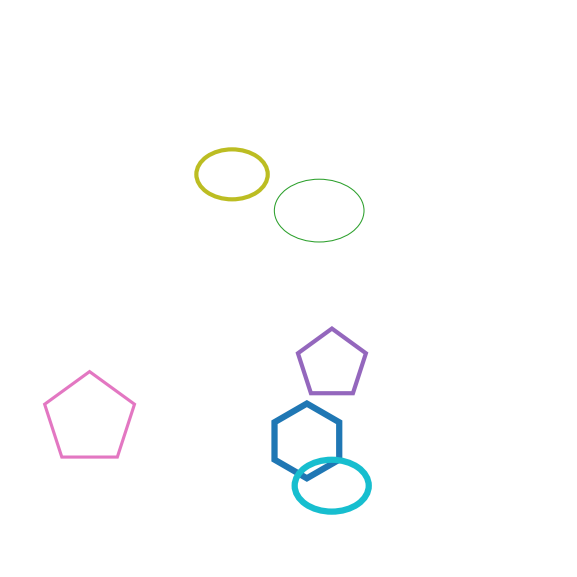[{"shape": "hexagon", "thickness": 3, "radius": 0.32, "center": [0.531, 0.236]}, {"shape": "oval", "thickness": 0.5, "radius": 0.39, "center": [0.553, 0.634]}, {"shape": "pentagon", "thickness": 2, "radius": 0.31, "center": [0.575, 0.368]}, {"shape": "pentagon", "thickness": 1.5, "radius": 0.41, "center": [0.155, 0.274]}, {"shape": "oval", "thickness": 2, "radius": 0.31, "center": [0.402, 0.697]}, {"shape": "oval", "thickness": 3, "radius": 0.32, "center": [0.574, 0.158]}]